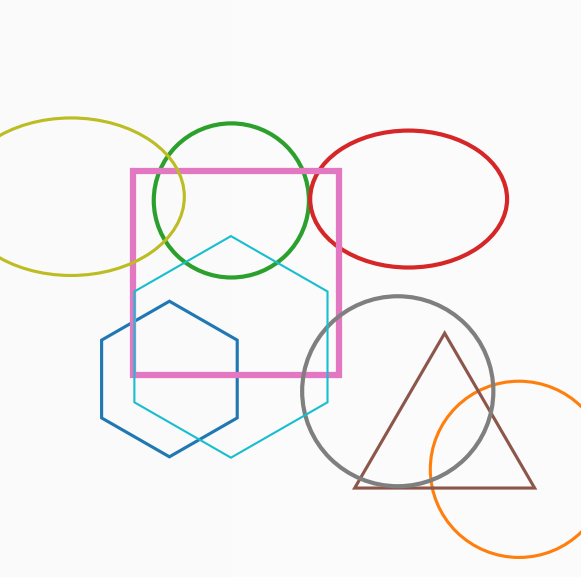[{"shape": "hexagon", "thickness": 1.5, "radius": 0.67, "center": [0.291, 0.343]}, {"shape": "circle", "thickness": 1.5, "radius": 0.76, "center": [0.893, 0.186]}, {"shape": "circle", "thickness": 2, "radius": 0.67, "center": [0.398, 0.652]}, {"shape": "oval", "thickness": 2, "radius": 0.85, "center": [0.703, 0.654]}, {"shape": "triangle", "thickness": 1.5, "radius": 0.89, "center": [0.765, 0.243]}, {"shape": "square", "thickness": 3, "radius": 0.89, "center": [0.406, 0.526]}, {"shape": "circle", "thickness": 2, "radius": 0.82, "center": [0.684, 0.322]}, {"shape": "oval", "thickness": 1.5, "radius": 0.97, "center": [0.122, 0.659]}, {"shape": "hexagon", "thickness": 1, "radius": 0.96, "center": [0.397, 0.398]}]